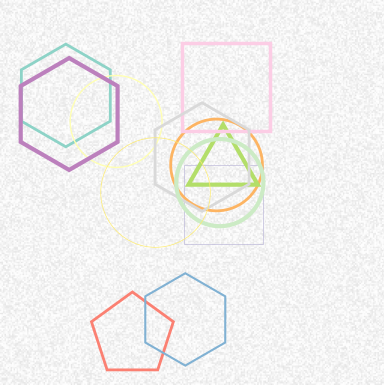[{"shape": "hexagon", "thickness": 2, "radius": 0.67, "center": [0.171, 0.752]}, {"shape": "circle", "thickness": 1, "radius": 0.6, "center": [0.302, 0.685]}, {"shape": "square", "thickness": 0.5, "radius": 0.51, "center": [0.581, 0.47]}, {"shape": "pentagon", "thickness": 2, "radius": 0.56, "center": [0.344, 0.13]}, {"shape": "hexagon", "thickness": 1.5, "radius": 0.6, "center": [0.481, 0.17]}, {"shape": "circle", "thickness": 2, "radius": 0.6, "center": [0.562, 0.572]}, {"shape": "triangle", "thickness": 3, "radius": 0.52, "center": [0.58, 0.572]}, {"shape": "square", "thickness": 2.5, "radius": 0.57, "center": [0.587, 0.774]}, {"shape": "hexagon", "thickness": 2, "radius": 0.7, "center": [0.525, 0.592]}, {"shape": "hexagon", "thickness": 3, "radius": 0.73, "center": [0.18, 0.704]}, {"shape": "circle", "thickness": 3, "radius": 0.57, "center": [0.571, 0.526]}, {"shape": "circle", "thickness": 0.5, "radius": 0.71, "center": [0.404, 0.5]}]